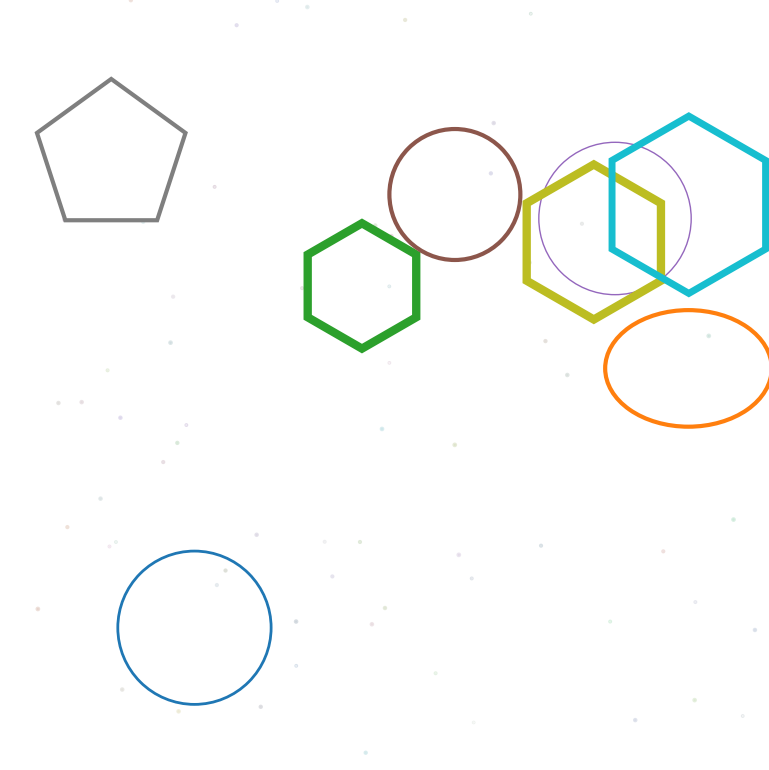[{"shape": "circle", "thickness": 1, "radius": 0.5, "center": [0.253, 0.185]}, {"shape": "oval", "thickness": 1.5, "radius": 0.54, "center": [0.894, 0.522]}, {"shape": "hexagon", "thickness": 3, "radius": 0.41, "center": [0.47, 0.629]}, {"shape": "circle", "thickness": 0.5, "radius": 0.49, "center": [0.799, 0.716]}, {"shape": "circle", "thickness": 1.5, "radius": 0.43, "center": [0.591, 0.747]}, {"shape": "pentagon", "thickness": 1.5, "radius": 0.51, "center": [0.144, 0.796]}, {"shape": "hexagon", "thickness": 3, "radius": 0.5, "center": [0.771, 0.686]}, {"shape": "hexagon", "thickness": 2.5, "radius": 0.58, "center": [0.895, 0.734]}]